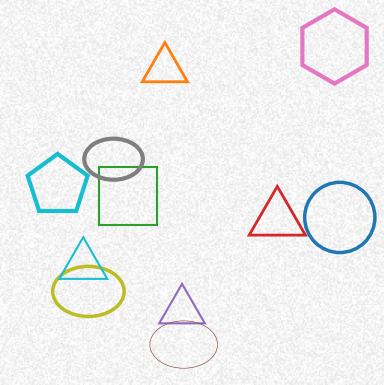[{"shape": "circle", "thickness": 2.5, "radius": 0.46, "center": [0.883, 0.435]}, {"shape": "triangle", "thickness": 2, "radius": 0.34, "center": [0.428, 0.822]}, {"shape": "square", "thickness": 1.5, "radius": 0.38, "center": [0.333, 0.49]}, {"shape": "triangle", "thickness": 2, "radius": 0.42, "center": [0.72, 0.431]}, {"shape": "triangle", "thickness": 1.5, "radius": 0.34, "center": [0.473, 0.194]}, {"shape": "oval", "thickness": 0.5, "radius": 0.44, "center": [0.477, 0.105]}, {"shape": "hexagon", "thickness": 3, "radius": 0.48, "center": [0.869, 0.879]}, {"shape": "oval", "thickness": 3, "radius": 0.38, "center": [0.295, 0.587]}, {"shape": "oval", "thickness": 2.5, "radius": 0.46, "center": [0.23, 0.243]}, {"shape": "pentagon", "thickness": 3, "radius": 0.41, "center": [0.15, 0.518]}, {"shape": "triangle", "thickness": 1.5, "radius": 0.36, "center": [0.216, 0.312]}]